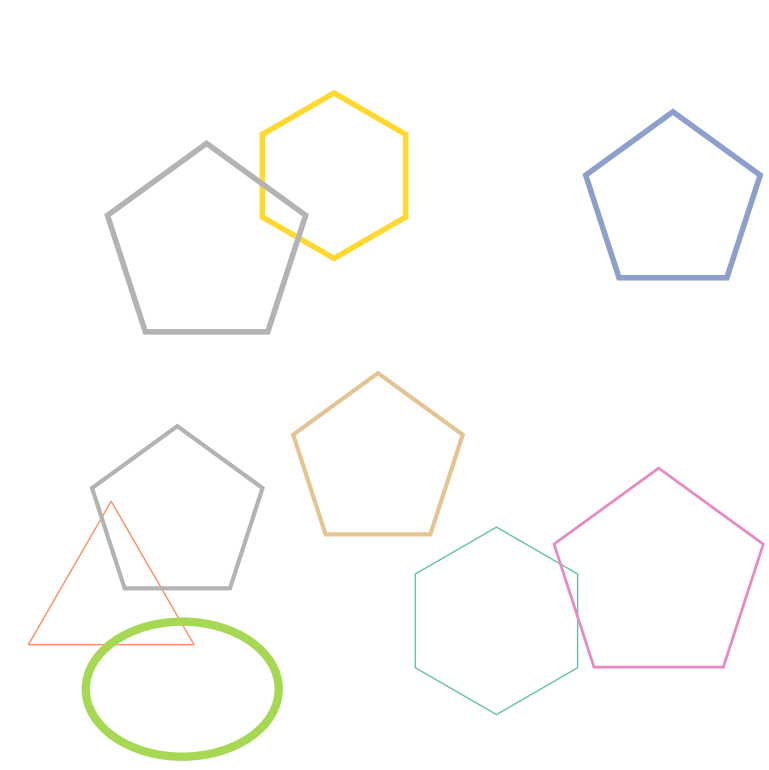[{"shape": "hexagon", "thickness": 0.5, "radius": 0.61, "center": [0.645, 0.194]}, {"shape": "triangle", "thickness": 0.5, "radius": 0.62, "center": [0.144, 0.225]}, {"shape": "pentagon", "thickness": 2, "radius": 0.6, "center": [0.874, 0.736]}, {"shape": "pentagon", "thickness": 1, "radius": 0.71, "center": [0.855, 0.249]}, {"shape": "oval", "thickness": 3, "radius": 0.63, "center": [0.237, 0.105]}, {"shape": "hexagon", "thickness": 2, "radius": 0.54, "center": [0.434, 0.772]}, {"shape": "pentagon", "thickness": 1.5, "radius": 0.58, "center": [0.491, 0.4]}, {"shape": "pentagon", "thickness": 1.5, "radius": 0.58, "center": [0.23, 0.33]}, {"shape": "pentagon", "thickness": 2, "radius": 0.68, "center": [0.268, 0.679]}]